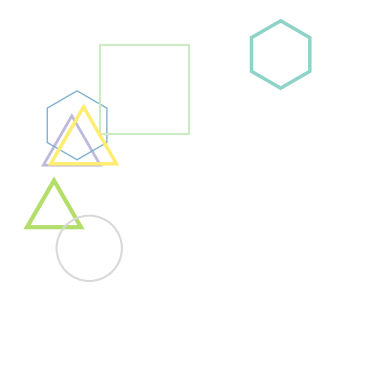[{"shape": "hexagon", "thickness": 2.5, "radius": 0.44, "center": [0.729, 0.858]}, {"shape": "triangle", "thickness": 2, "radius": 0.43, "center": [0.187, 0.614]}, {"shape": "hexagon", "thickness": 1, "radius": 0.45, "center": [0.2, 0.675]}, {"shape": "triangle", "thickness": 3, "radius": 0.4, "center": [0.14, 0.45]}, {"shape": "circle", "thickness": 1.5, "radius": 0.42, "center": [0.232, 0.355]}, {"shape": "square", "thickness": 1.5, "radius": 0.58, "center": [0.375, 0.768]}, {"shape": "triangle", "thickness": 2.5, "radius": 0.49, "center": [0.217, 0.624]}]